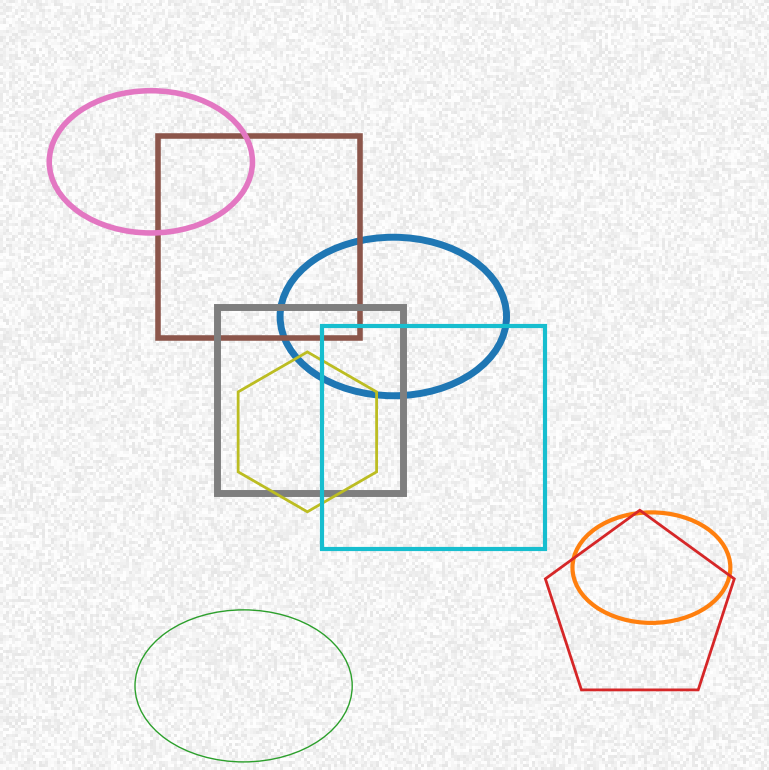[{"shape": "oval", "thickness": 2.5, "radius": 0.74, "center": [0.511, 0.589]}, {"shape": "oval", "thickness": 1.5, "radius": 0.51, "center": [0.846, 0.263]}, {"shape": "oval", "thickness": 0.5, "radius": 0.71, "center": [0.316, 0.109]}, {"shape": "pentagon", "thickness": 1, "radius": 0.64, "center": [0.831, 0.208]}, {"shape": "square", "thickness": 2, "radius": 0.66, "center": [0.336, 0.693]}, {"shape": "oval", "thickness": 2, "radius": 0.66, "center": [0.196, 0.79]}, {"shape": "square", "thickness": 2.5, "radius": 0.6, "center": [0.403, 0.48]}, {"shape": "hexagon", "thickness": 1, "radius": 0.52, "center": [0.399, 0.439]}, {"shape": "square", "thickness": 1.5, "radius": 0.72, "center": [0.562, 0.431]}]